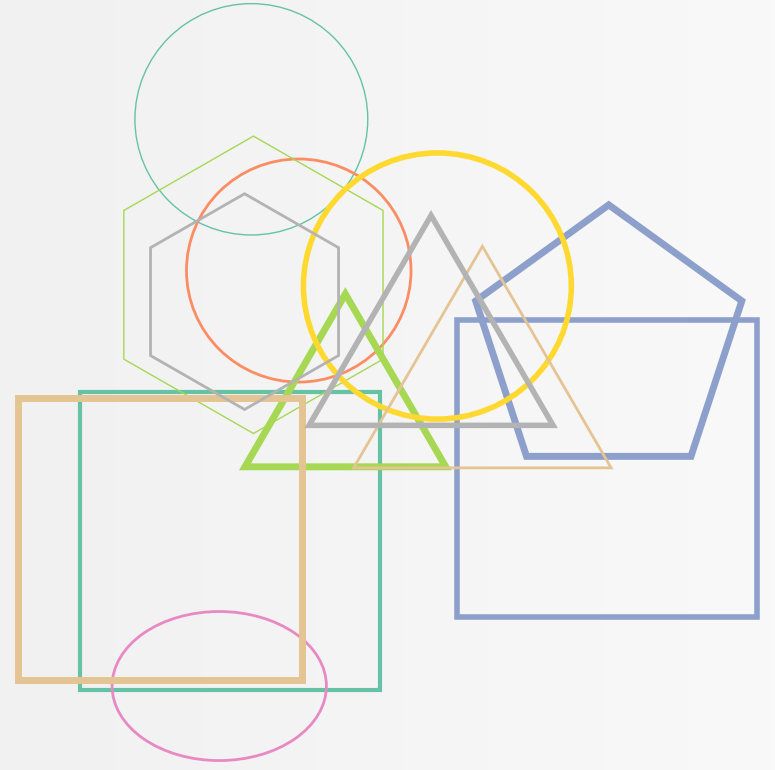[{"shape": "square", "thickness": 1.5, "radius": 0.97, "center": [0.297, 0.297]}, {"shape": "circle", "thickness": 0.5, "radius": 0.75, "center": [0.324, 0.845]}, {"shape": "circle", "thickness": 1, "radius": 0.72, "center": [0.385, 0.649]}, {"shape": "pentagon", "thickness": 2.5, "radius": 0.9, "center": [0.785, 0.553]}, {"shape": "square", "thickness": 2, "radius": 0.97, "center": [0.783, 0.391]}, {"shape": "oval", "thickness": 1, "radius": 0.69, "center": [0.283, 0.109]}, {"shape": "hexagon", "thickness": 0.5, "radius": 0.97, "center": [0.327, 0.63]}, {"shape": "triangle", "thickness": 2.5, "radius": 0.75, "center": [0.446, 0.469]}, {"shape": "circle", "thickness": 2, "radius": 0.86, "center": [0.564, 0.629]}, {"shape": "square", "thickness": 2.5, "radius": 0.92, "center": [0.207, 0.3]}, {"shape": "triangle", "thickness": 1, "radius": 0.96, "center": [0.622, 0.488]}, {"shape": "hexagon", "thickness": 1, "radius": 0.7, "center": [0.316, 0.608]}, {"shape": "triangle", "thickness": 2, "radius": 0.91, "center": [0.556, 0.538]}]